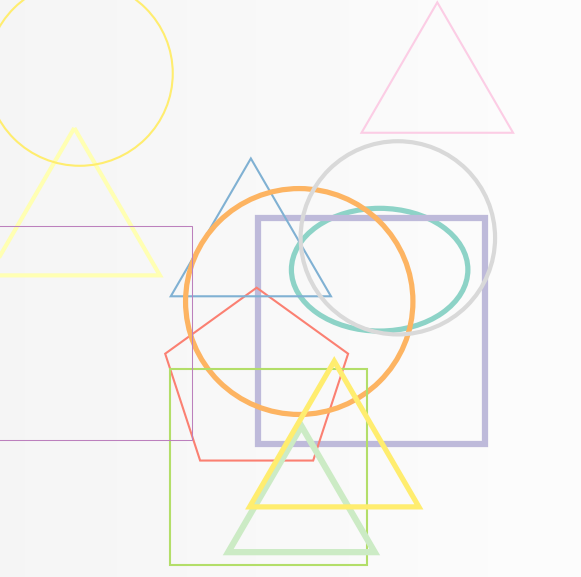[{"shape": "oval", "thickness": 2.5, "radius": 0.76, "center": [0.653, 0.532]}, {"shape": "triangle", "thickness": 2, "radius": 0.85, "center": [0.128, 0.607]}, {"shape": "square", "thickness": 3, "radius": 0.98, "center": [0.639, 0.426]}, {"shape": "pentagon", "thickness": 1, "radius": 0.83, "center": [0.442, 0.336]}, {"shape": "triangle", "thickness": 1, "radius": 0.8, "center": [0.432, 0.566]}, {"shape": "circle", "thickness": 2.5, "radius": 0.98, "center": [0.515, 0.477]}, {"shape": "square", "thickness": 1, "radius": 0.85, "center": [0.462, 0.191]}, {"shape": "triangle", "thickness": 1, "radius": 0.75, "center": [0.752, 0.845]}, {"shape": "circle", "thickness": 2, "radius": 0.84, "center": [0.684, 0.587]}, {"shape": "square", "thickness": 0.5, "radius": 0.92, "center": [0.145, 0.423]}, {"shape": "triangle", "thickness": 3, "radius": 0.73, "center": [0.519, 0.116]}, {"shape": "triangle", "thickness": 2.5, "radius": 0.84, "center": [0.575, 0.205]}, {"shape": "circle", "thickness": 1, "radius": 0.8, "center": [0.137, 0.872]}]